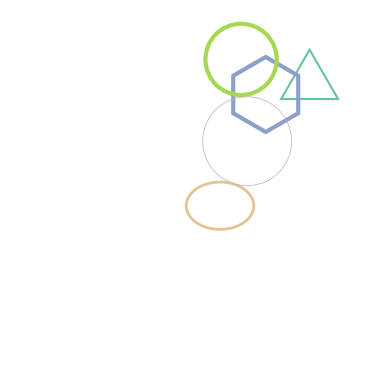[{"shape": "triangle", "thickness": 1.5, "radius": 0.43, "center": [0.804, 0.786]}, {"shape": "hexagon", "thickness": 3, "radius": 0.49, "center": [0.69, 0.755]}, {"shape": "circle", "thickness": 3, "radius": 0.46, "center": [0.626, 0.846]}, {"shape": "oval", "thickness": 2, "radius": 0.44, "center": [0.572, 0.466]}, {"shape": "circle", "thickness": 0.5, "radius": 0.58, "center": [0.642, 0.633]}]